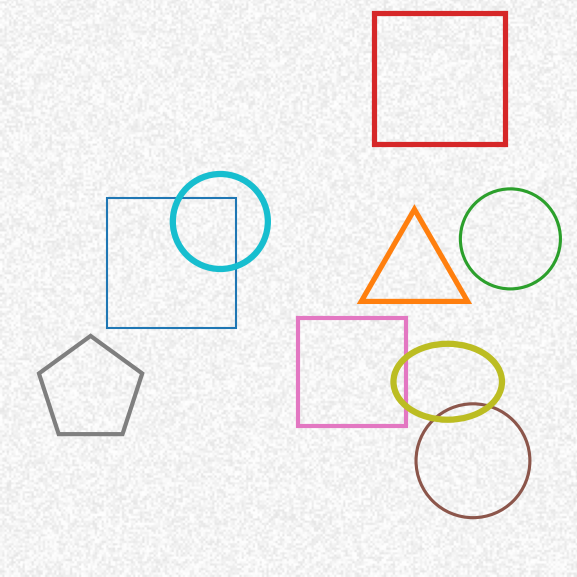[{"shape": "square", "thickness": 1, "radius": 0.56, "center": [0.297, 0.544]}, {"shape": "triangle", "thickness": 2.5, "radius": 0.53, "center": [0.718, 0.53]}, {"shape": "circle", "thickness": 1.5, "radius": 0.43, "center": [0.884, 0.585]}, {"shape": "square", "thickness": 2.5, "radius": 0.57, "center": [0.76, 0.864]}, {"shape": "circle", "thickness": 1.5, "radius": 0.49, "center": [0.819, 0.201]}, {"shape": "square", "thickness": 2, "radius": 0.47, "center": [0.61, 0.355]}, {"shape": "pentagon", "thickness": 2, "radius": 0.47, "center": [0.157, 0.323]}, {"shape": "oval", "thickness": 3, "radius": 0.47, "center": [0.775, 0.338]}, {"shape": "circle", "thickness": 3, "radius": 0.41, "center": [0.382, 0.616]}]